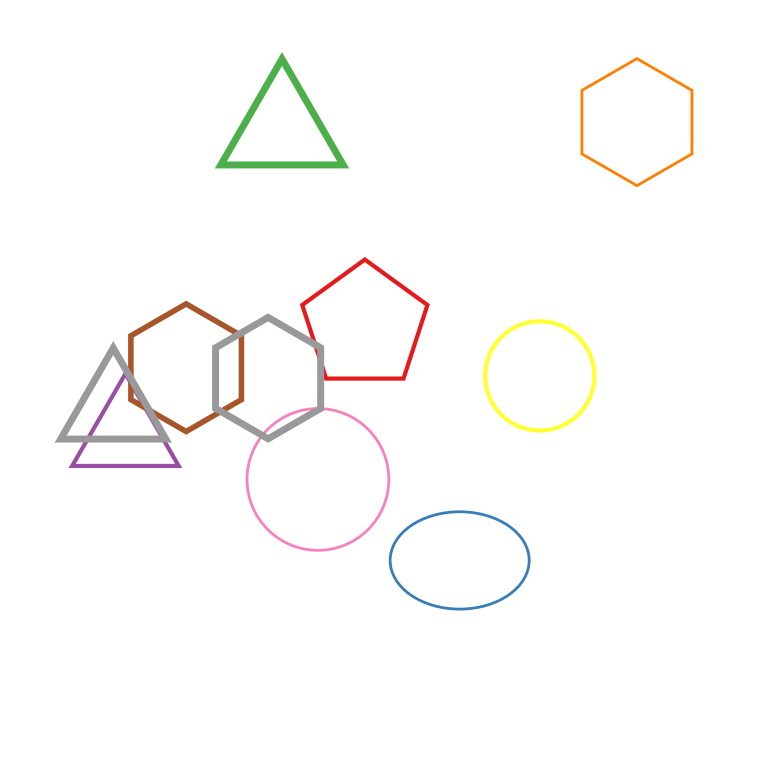[{"shape": "pentagon", "thickness": 1.5, "radius": 0.43, "center": [0.474, 0.577]}, {"shape": "oval", "thickness": 1, "radius": 0.45, "center": [0.597, 0.272]}, {"shape": "triangle", "thickness": 2.5, "radius": 0.46, "center": [0.366, 0.832]}, {"shape": "triangle", "thickness": 1.5, "radius": 0.4, "center": [0.163, 0.435]}, {"shape": "hexagon", "thickness": 1, "radius": 0.41, "center": [0.827, 0.841]}, {"shape": "circle", "thickness": 1.5, "radius": 0.35, "center": [0.701, 0.512]}, {"shape": "hexagon", "thickness": 2, "radius": 0.41, "center": [0.242, 0.522]}, {"shape": "circle", "thickness": 1, "radius": 0.46, "center": [0.413, 0.377]}, {"shape": "triangle", "thickness": 2.5, "radius": 0.39, "center": [0.147, 0.469]}, {"shape": "hexagon", "thickness": 2.5, "radius": 0.39, "center": [0.348, 0.509]}]